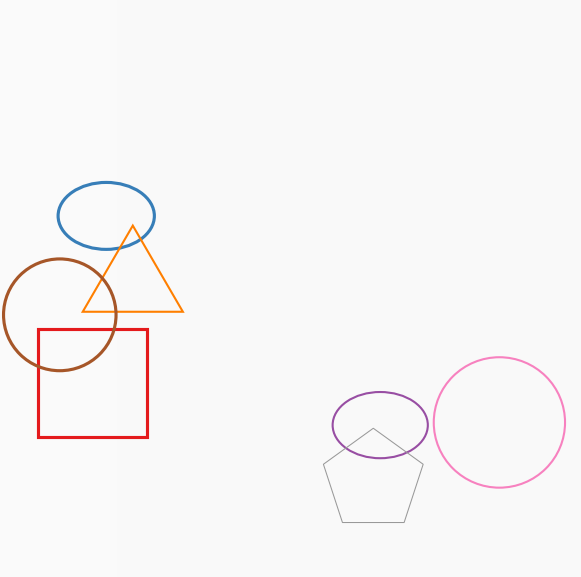[{"shape": "square", "thickness": 1.5, "radius": 0.47, "center": [0.159, 0.336]}, {"shape": "oval", "thickness": 1.5, "radius": 0.41, "center": [0.183, 0.625]}, {"shape": "oval", "thickness": 1, "radius": 0.41, "center": [0.654, 0.263]}, {"shape": "triangle", "thickness": 1, "radius": 0.5, "center": [0.228, 0.509]}, {"shape": "circle", "thickness": 1.5, "radius": 0.48, "center": [0.103, 0.454]}, {"shape": "circle", "thickness": 1, "radius": 0.56, "center": [0.859, 0.268]}, {"shape": "pentagon", "thickness": 0.5, "radius": 0.45, "center": [0.642, 0.167]}]